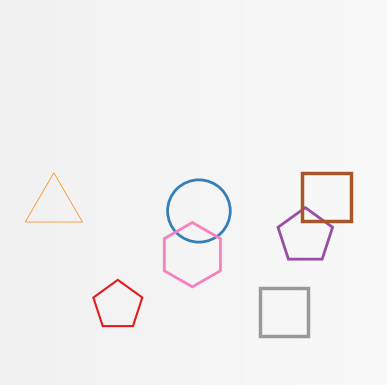[{"shape": "pentagon", "thickness": 1.5, "radius": 0.33, "center": [0.304, 0.207]}, {"shape": "circle", "thickness": 2, "radius": 0.4, "center": [0.513, 0.452]}, {"shape": "pentagon", "thickness": 2, "radius": 0.37, "center": [0.788, 0.387]}, {"shape": "triangle", "thickness": 0.5, "radius": 0.43, "center": [0.139, 0.466]}, {"shape": "square", "thickness": 2.5, "radius": 0.32, "center": [0.842, 0.488]}, {"shape": "hexagon", "thickness": 2, "radius": 0.42, "center": [0.496, 0.338]}, {"shape": "square", "thickness": 2.5, "radius": 0.31, "center": [0.732, 0.189]}]